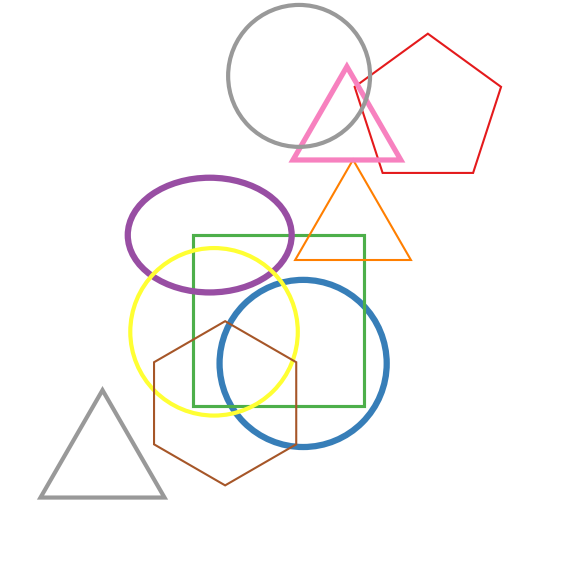[{"shape": "pentagon", "thickness": 1, "radius": 0.67, "center": [0.741, 0.808]}, {"shape": "circle", "thickness": 3, "radius": 0.72, "center": [0.525, 0.37]}, {"shape": "square", "thickness": 1.5, "radius": 0.74, "center": [0.482, 0.445]}, {"shape": "oval", "thickness": 3, "radius": 0.71, "center": [0.363, 0.592]}, {"shape": "triangle", "thickness": 1, "radius": 0.58, "center": [0.611, 0.607]}, {"shape": "circle", "thickness": 2, "radius": 0.73, "center": [0.371, 0.425]}, {"shape": "hexagon", "thickness": 1, "radius": 0.71, "center": [0.39, 0.301]}, {"shape": "triangle", "thickness": 2.5, "radius": 0.54, "center": [0.601, 0.776]}, {"shape": "triangle", "thickness": 2, "radius": 0.62, "center": [0.177, 0.2]}, {"shape": "circle", "thickness": 2, "radius": 0.61, "center": [0.518, 0.868]}]